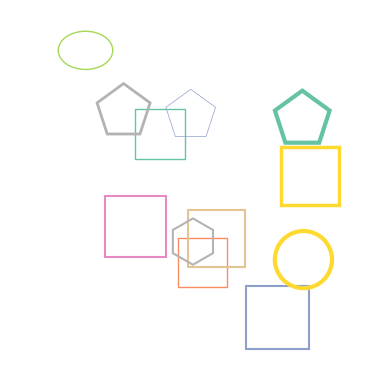[{"shape": "square", "thickness": 1, "radius": 0.32, "center": [0.416, 0.651]}, {"shape": "pentagon", "thickness": 3, "radius": 0.37, "center": [0.785, 0.69]}, {"shape": "square", "thickness": 1, "radius": 0.32, "center": [0.527, 0.318]}, {"shape": "pentagon", "thickness": 0.5, "radius": 0.34, "center": [0.495, 0.7]}, {"shape": "square", "thickness": 1.5, "radius": 0.41, "center": [0.722, 0.175]}, {"shape": "square", "thickness": 1.5, "radius": 0.4, "center": [0.353, 0.412]}, {"shape": "oval", "thickness": 1, "radius": 0.35, "center": [0.222, 0.869]}, {"shape": "circle", "thickness": 3, "radius": 0.37, "center": [0.788, 0.326]}, {"shape": "square", "thickness": 2.5, "radius": 0.38, "center": [0.805, 0.543]}, {"shape": "square", "thickness": 1.5, "radius": 0.37, "center": [0.562, 0.38]}, {"shape": "pentagon", "thickness": 2, "radius": 0.36, "center": [0.321, 0.711]}, {"shape": "hexagon", "thickness": 1.5, "radius": 0.3, "center": [0.501, 0.373]}]